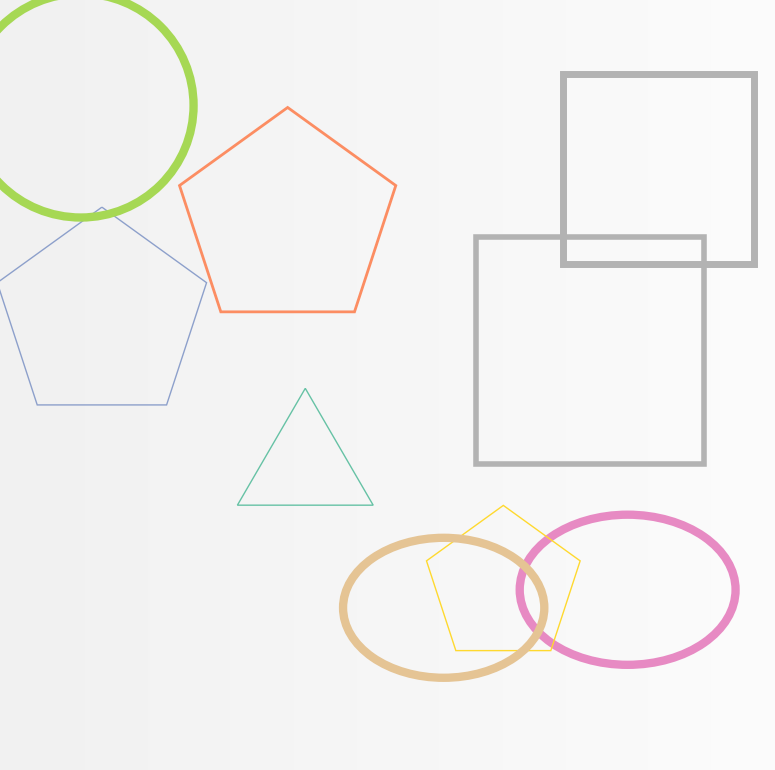[{"shape": "triangle", "thickness": 0.5, "radius": 0.51, "center": [0.394, 0.395]}, {"shape": "pentagon", "thickness": 1, "radius": 0.73, "center": [0.371, 0.714]}, {"shape": "pentagon", "thickness": 0.5, "radius": 0.71, "center": [0.131, 0.589]}, {"shape": "oval", "thickness": 3, "radius": 0.7, "center": [0.81, 0.234]}, {"shape": "circle", "thickness": 3, "radius": 0.73, "center": [0.104, 0.863]}, {"shape": "pentagon", "thickness": 0.5, "radius": 0.52, "center": [0.649, 0.239]}, {"shape": "oval", "thickness": 3, "radius": 0.65, "center": [0.572, 0.211]}, {"shape": "square", "thickness": 2.5, "radius": 0.62, "center": [0.849, 0.781]}, {"shape": "square", "thickness": 2, "radius": 0.73, "center": [0.761, 0.545]}]